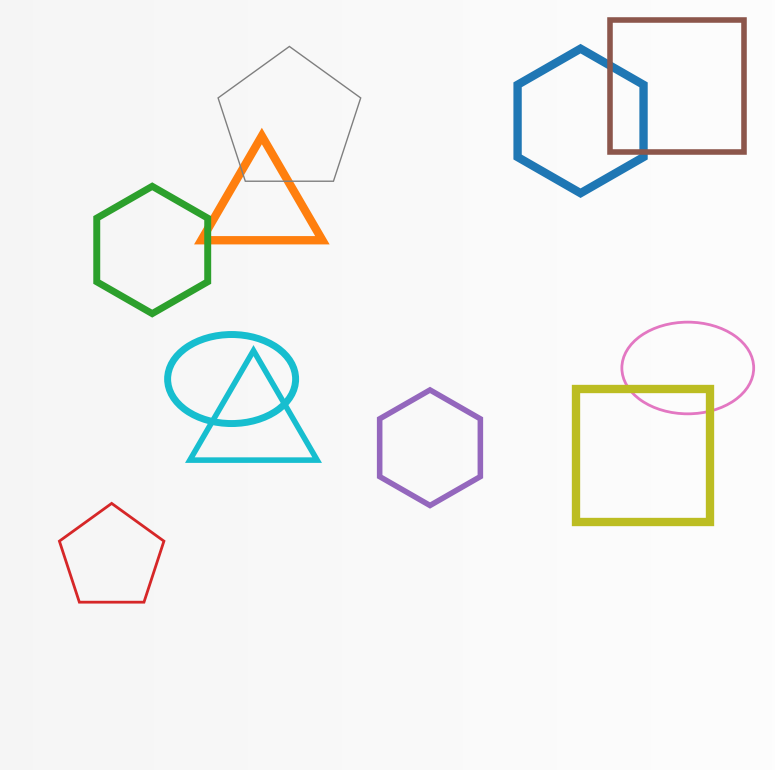[{"shape": "hexagon", "thickness": 3, "radius": 0.47, "center": [0.749, 0.843]}, {"shape": "triangle", "thickness": 3, "radius": 0.45, "center": [0.338, 0.733]}, {"shape": "hexagon", "thickness": 2.5, "radius": 0.41, "center": [0.196, 0.675]}, {"shape": "pentagon", "thickness": 1, "radius": 0.35, "center": [0.144, 0.275]}, {"shape": "hexagon", "thickness": 2, "radius": 0.38, "center": [0.555, 0.419]}, {"shape": "square", "thickness": 2, "radius": 0.43, "center": [0.873, 0.888]}, {"shape": "oval", "thickness": 1, "radius": 0.43, "center": [0.887, 0.522]}, {"shape": "pentagon", "thickness": 0.5, "radius": 0.48, "center": [0.373, 0.843]}, {"shape": "square", "thickness": 3, "radius": 0.43, "center": [0.829, 0.409]}, {"shape": "triangle", "thickness": 2, "radius": 0.47, "center": [0.327, 0.45]}, {"shape": "oval", "thickness": 2.5, "radius": 0.41, "center": [0.299, 0.508]}]